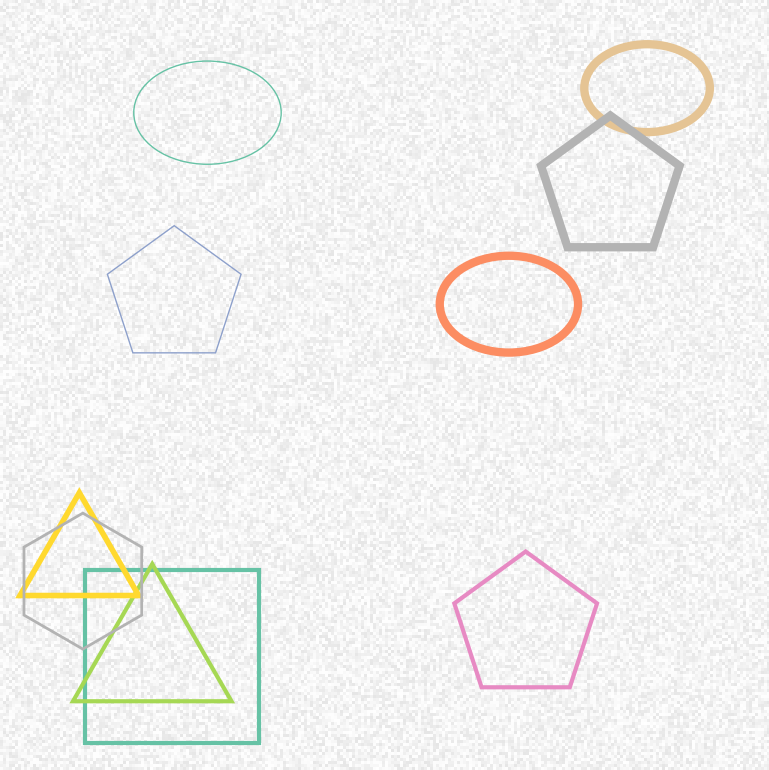[{"shape": "square", "thickness": 1.5, "radius": 0.56, "center": [0.223, 0.147]}, {"shape": "oval", "thickness": 0.5, "radius": 0.48, "center": [0.269, 0.854]}, {"shape": "oval", "thickness": 3, "radius": 0.45, "center": [0.661, 0.605]}, {"shape": "pentagon", "thickness": 0.5, "radius": 0.46, "center": [0.226, 0.616]}, {"shape": "pentagon", "thickness": 1.5, "radius": 0.49, "center": [0.683, 0.186]}, {"shape": "triangle", "thickness": 1.5, "radius": 0.59, "center": [0.198, 0.149]}, {"shape": "triangle", "thickness": 2, "radius": 0.45, "center": [0.103, 0.271]}, {"shape": "oval", "thickness": 3, "radius": 0.41, "center": [0.84, 0.886]}, {"shape": "hexagon", "thickness": 1, "radius": 0.44, "center": [0.108, 0.245]}, {"shape": "pentagon", "thickness": 3, "radius": 0.47, "center": [0.793, 0.755]}]